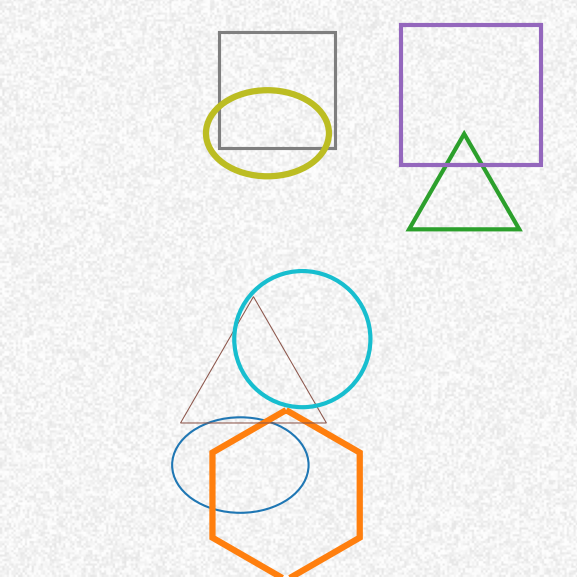[{"shape": "oval", "thickness": 1, "radius": 0.59, "center": [0.416, 0.194]}, {"shape": "hexagon", "thickness": 3, "radius": 0.74, "center": [0.495, 0.142]}, {"shape": "triangle", "thickness": 2, "radius": 0.55, "center": [0.804, 0.657]}, {"shape": "square", "thickness": 2, "radius": 0.61, "center": [0.815, 0.834]}, {"shape": "triangle", "thickness": 0.5, "radius": 0.73, "center": [0.439, 0.34]}, {"shape": "square", "thickness": 1.5, "radius": 0.5, "center": [0.479, 0.843]}, {"shape": "oval", "thickness": 3, "radius": 0.53, "center": [0.463, 0.768]}, {"shape": "circle", "thickness": 2, "radius": 0.59, "center": [0.524, 0.412]}]